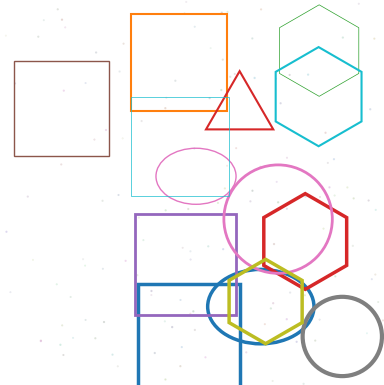[{"shape": "square", "thickness": 2.5, "radius": 0.66, "center": [0.492, 0.129]}, {"shape": "oval", "thickness": 2.5, "radius": 0.69, "center": [0.677, 0.204]}, {"shape": "square", "thickness": 1.5, "radius": 0.62, "center": [0.464, 0.838]}, {"shape": "hexagon", "thickness": 0.5, "radius": 0.59, "center": [0.829, 0.869]}, {"shape": "hexagon", "thickness": 2.5, "radius": 0.62, "center": [0.793, 0.373]}, {"shape": "triangle", "thickness": 1.5, "radius": 0.5, "center": [0.622, 0.714]}, {"shape": "square", "thickness": 2, "radius": 0.66, "center": [0.483, 0.313]}, {"shape": "square", "thickness": 1, "radius": 0.62, "center": [0.159, 0.717]}, {"shape": "oval", "thickness": 1, "radius": 0.52, "center": [0.509, 0.542]}, {"shape": "circle", "thickness": 2, "radius": 0.7, "center": [0.722, 0.431]}, {"shape": "circle", "thickness": 3, "radius": 0.51, "center": [0.889, 0.126]}, {"shape": "hexagon", "thickness": 2.5, "radius": 0.55, "center": [0.69, 0.217]}, {"shape": "square", "thickness": 0.5, "radius": 0.64, "center": [0.467, 0.619]}, {"shape": "hexagon", "thickness": 1.5, "radius": 0.64, "center": [0.828, 0.749]}]